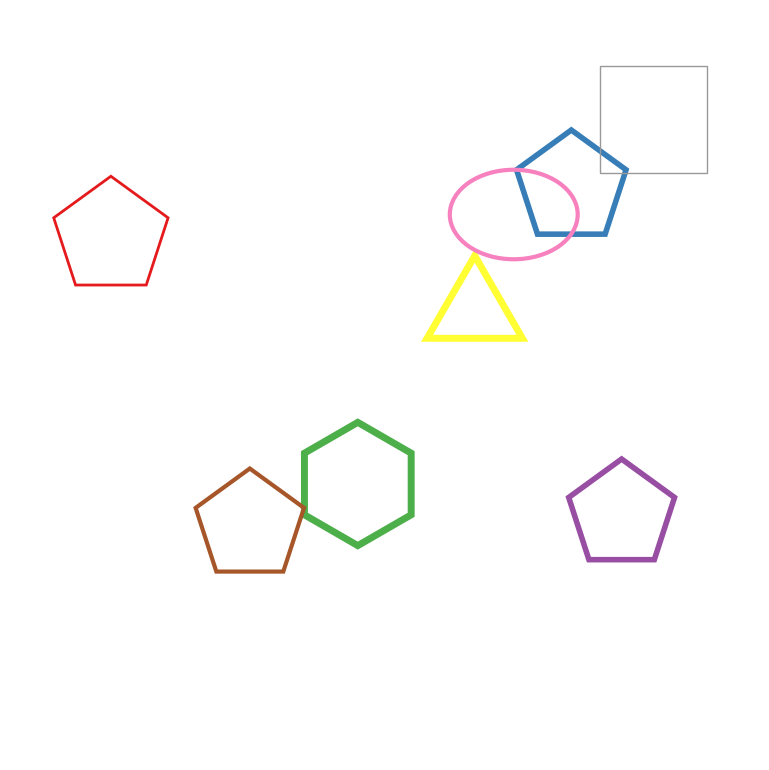[{"shape": "pentagon", "thickness": 1, "radius": 0.39, "center": [0.144, 0.693]}, {"shape": "pentagon", "thickness": 2, "radius": 0.37, "center": [0.742, 0.756]}, {"shape": "hexagon", "thickness": 2.5, "radius": 0.4, "center": [0.465, 0.371]}, {"shape": "pentagon", "thickness": 2, "radius": 0.36, "center": [0.807, 0.332]}, {"shape": "triangle", "thickness": 2.5, "radius": 0.36, "center": [0.617, 0.596]}, {"shape": "pentagon", "thickness": 1.5, "radius": 0.37, "center": [0.324, 0.318]}, {"shape": "oval", "thickness": 1.5, "radius": 0.42, "center": [0.667, 0.721]}, {"shape": "square", "thickness": 0.5, "radius": 0.35, "center": [0.849, 0.845]}]